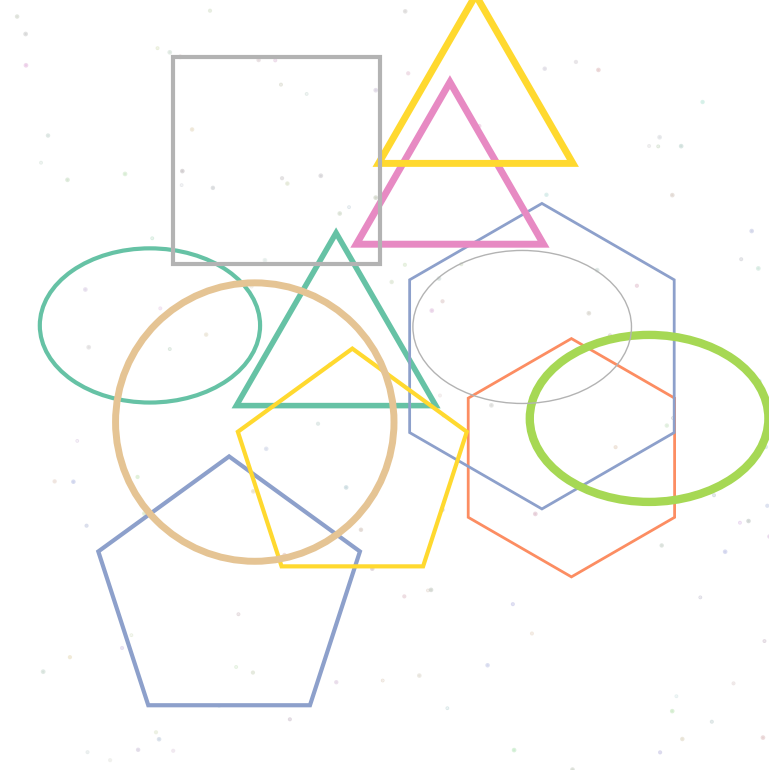[{"shape": "oval", "thickness": 1.5, "radius": 0.72, "center": [0.195, 0.577]}, {"shape": "triangle", "thickness": 2, "radius": 0.75, "center": [0.436, 0.548]}, {"shape": "hexagon", "thickness": 1, "radius": 0.77, "center": [0.742, 0.406]}, {"shape": "hexagon", "thickness": 1, "radius": 0.99, "center": [0.704, 0.537]}, {"shape": "pentagon", "thickness": 1.5, "radius": 0.89, "center": [0.298, 0.229]}, {"shape": "triangle", "thickness": 2.5, "radius": 0.7, "center": [0.584, 0.753]}, {"shape": "oval", "thickness": 3, "radius": 0.77, "center": [0.843, 0.457]}, {"shape": "pentagon", "thickness": 1.5, "radius": 0.78, "center": [0.458, 0.391]}, {"shape": "triangle", "thickness": 2.5, "radius": 0.73, "center": [0.618, 0.861]}, {"shape": "circle", "thickness": 2.5, "radius": 0.9, "center": [0.331, 0.452]}, {"shape": "oval", "thickness": 0.5, "radius": 0.71, "center": [0.678, 0.575]}, {"shape": "square", "thickness": 1.5, "radius": 0.67, "center": [0.359, 0.792]}]